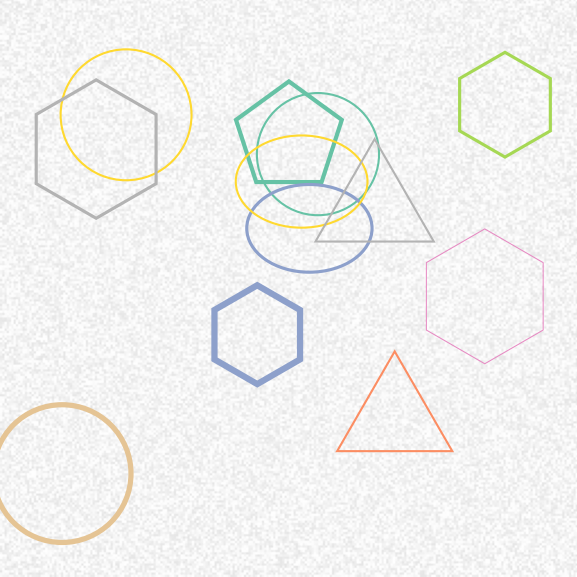[{"shape": "pentagon", "thickness": 2, "radius": 0.48, "center": [0.5, 0.762]}, {"shape": "circle", "thickness": 1, "radius": 0.53, "center": [0.551, 0.732]}, {"shape": "triangle", "thickness": 1, "radius": 0.58, "center": [0.683, 0.275]}, {"shape": "hexagon", "thickness": 3, "radius": 0.43, "center": [0.445, 0.42]}, {"shape": "oval", "thickness": 1.5, "radius": 0.54, "center": [0.536, 0.604]}, {"shape": "hexagon", "thickness": 0.5, "radius": 0.58, "center": [0.839, 0.486]}, {"shape": "hexagon", "thickness": 1.5, "radius": 0.45, "center": [0.874, 0.818]}, {"shape": "oval", "thickness": 1, "radius": 0.57, "center": [0.522, 0.685]}, {"shape": "circle", "thickness": 1, "radius": 0.57, "center": [0.218, 0.8]}, {"shape": "circle", "thickness": 2.5, "radius": 0.6, "center": [0.108, 0.179]}, {"shape": "triangle", "thickness": 1, "radius": 0.59, "center": [0.649, 0.64]}, {"shape": "hexagon", "thickness": 1.5, "radius": 0.6, "center": [0.166, 0.741]}]